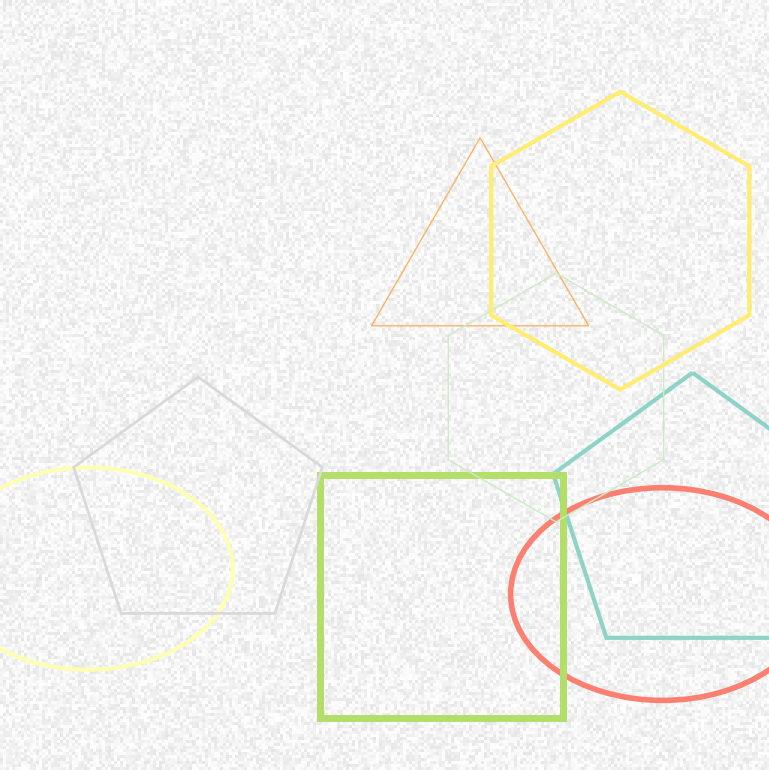[{"shape": "pentagon", "thickness": 1.5, "radius": 0.95, "center": [0.899, 0.326]}, {"shape": "oval", "thickness": 1.5, "radius": 0.94, "center": [0.115, 0.262]}, {"shape": "oval", "thickness": 2, "radius": 0.99, "center": [0.86, 0.228]}, {"shape": "triangle", "thickness": 0.5, "radius": 0.81, "center": [0.623, 0.658]}, {"shape": "square", "thickness": 2.5, "radius": 0.79, "center": [0.573, 0.226]}, {"shape": "pentagon", "thickness": 1, "radius": 0.85, "center": [0.257, 0.341]}, {"shape": "hexagon", "thickness": 0.5, "radius": 0.81, "center": [0.722, 0.484]}, {"shape": "hexagon", "thickness": 1.5, "radius": 0.97, "center": [0.806, 0.687]}]